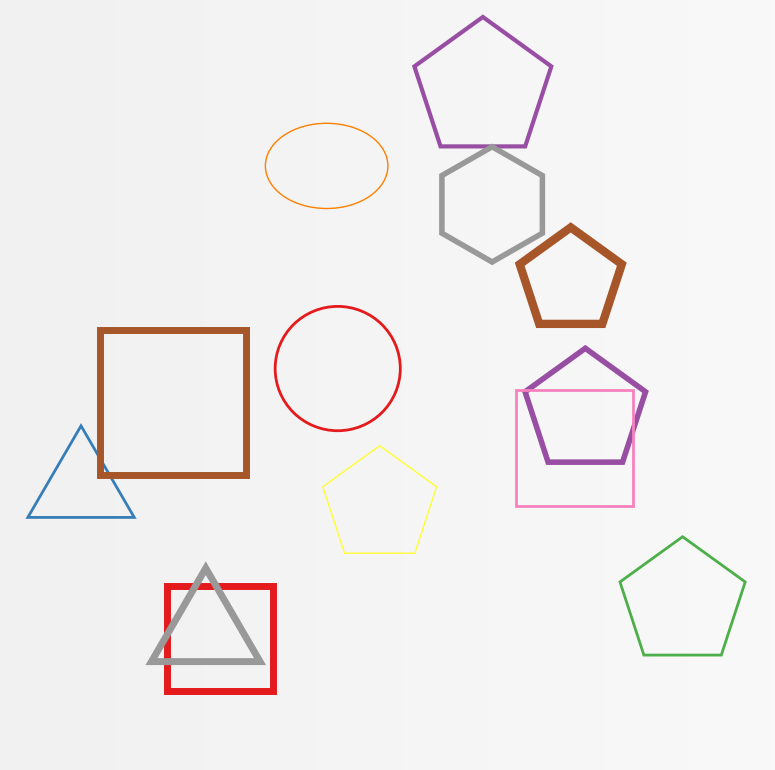[{"shape": "circle", "thickness": 1, "radius": 0.4, "center": [0.436, 0.521]}, {"shape": "square", "thickness": 2.5, "radius": 0.34, "center": [0.284, 0.171]}, {"shape": "triangle", "thickness": 1, "radius": 0.4, "center": [0.105, 0.368]}, {"shape": "pentagon", "thickness": 1, "radius": 0.42, "center": [0.881, 0.218]}, {"shape": "pentagon", "thickness": 2, "radius": 0.41, "center": [0.755, 0.466]}, {"shape": "pentagon", "thickness": 1.5, "radius": 0.46, "center": [0.623, 0.885]}, {"shape": "oval", "thickness": 0.5, "radius": 0.4, "center": [0.421, 0.785]}, {"shape": "pentagon", "thickness": 0.5, "radius": 0.39, "center": [0.49, 0.344]}, {"shape": "square", "thickness": 2.5, "radius": 0.47, "center": [0.223, 0.478]}, {"shape": "pentagon", "thickness": 3, "radius": 0.35, "center": [0.736, 0.635]}, {"shape": "square", "thickness": 1, "radius": 0.38, "center": [0.741, 0.418]}, {"shape": "triangle", "thickness": 2.5, "radius": 0.4, "center": [0.266, 0.181]}, {"shape": "hexagon", "thickness": 2, "radius": 0.37, "center": [0.635, 0.735]}]